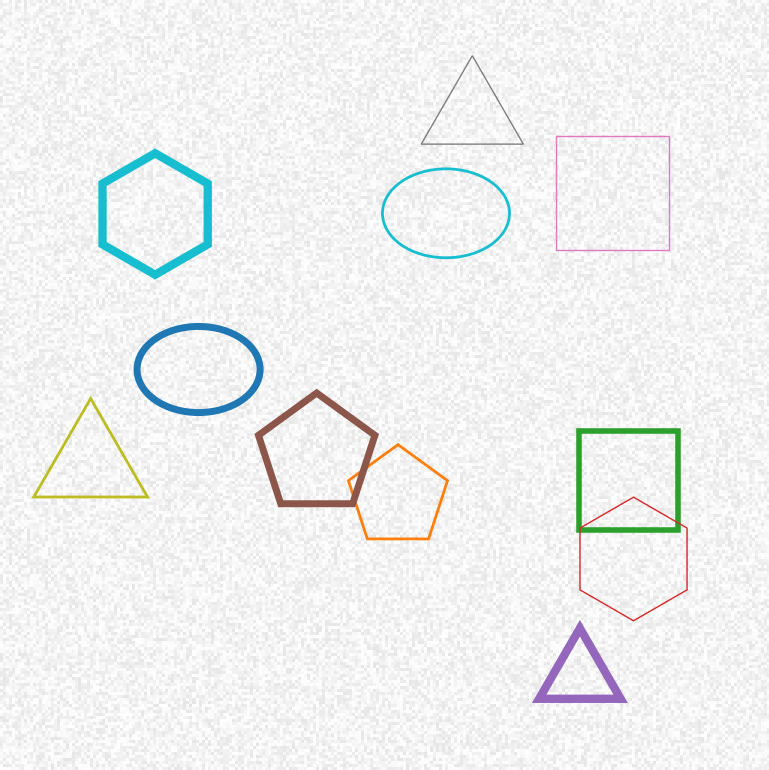[{"shape": "oval", "thickness": 2.5, "radius": 0.4, "center": [0.258, 0.52]}, {"shape": "pentagon", "thickness": 1, "radius": 0.34, "center": [0.517, 0.355]}, {"shape": "square", "thickness": 2, "radius": 0.32, "center": [0.816, 0.376]}, {"shape": "hexagon", "thickness": 0.5, "radius": 0.4, "center": [0.823, 0.274]}, {"shape": "triangle", "thickness": 3, "radius": 0.31, "center": [0.753, 0.123]}, {"shape": "pentagon", "thickness": 2.5, "radius": 0.4, "center": [0.411, 0.41]}, {"shape": "square", "thickness": 0.5, "radius": 0.37, "center": [0.795, 0.749]}, {"shape": "triangle", "thickness": 0.5, "radius": 0.38, "center": [0.613, 0.851]}, {"shape": "triangle", "thickness": 1, "radius": 0.43, "center": [0.118, 0.397]}, {"shape": "hexagon", "thickness": 3, "radius": 0.39, "center": [0.201, 0.722]}, {"shape": "oval", "thickness": 1, "radius": 0.41, "center": [0.579, 0.723]}]